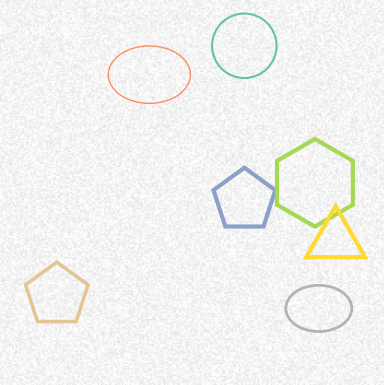[{"shape": "circle", "thickness": 1.5, "radius": 0.42, "center": [0.635, 0.881]}, {"shape": "oval", "thickness": 1, "radius": 0.53, "center": [0.388, 0.806]}, {"shape": "pentagon", "thickness": 3, "radius": 0.42, "center": [0.635, 0.48]}, {"shape": "hexagon", "thickness": 3, "radius": 0.57, "center": [0.818, 0.525]}, {"shape": "triangle", "thickness": 3, "radius": 0.44, "center": [0.872, 0.376]}, {"shape": "pentagon", "thickness": 2.5, "radius": 0.43, "center": [0.148, 0.234]}, {"shape": "oval", "thickness": 2, "radius": 0.43, "center": [0.828, 0.199]}]